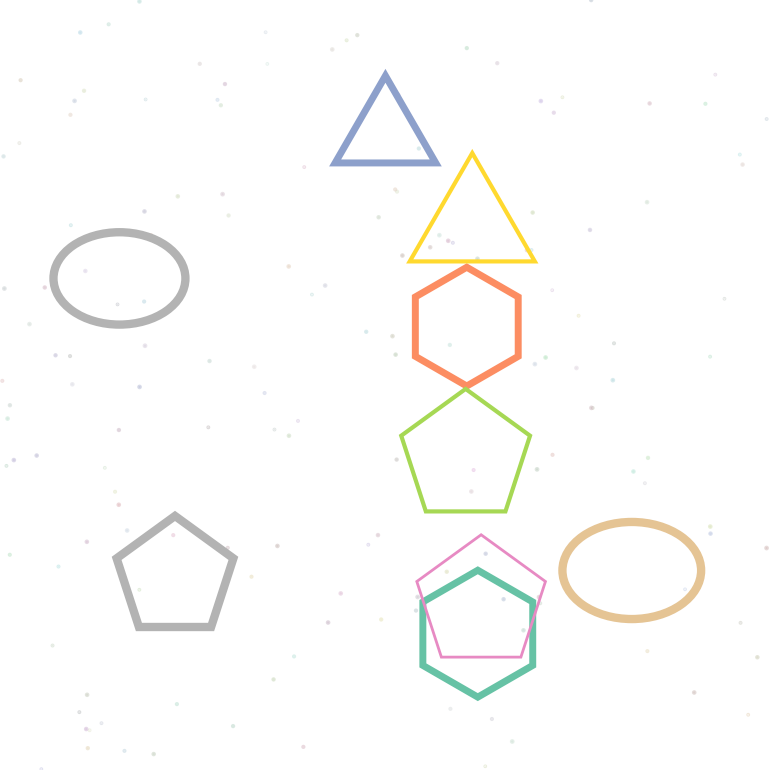[{"shape": "hexagon", "thickness": 2.5, "radius": 0.41, "center": [0.621, 0.177]}, {"shape": "hexagon", "thickness": 2.5, "radius": 0.39, "center": [0.606, 0.576]}, {"shape": "triangle", "thickness": 2.5, "radius": 0.38, "center": [0.501, 0.826]}, {"shape": "pentagon", "thickness": 1, "radius": 0.44, "center": [0.625, 0.218]}, {"shape": "pentagon", "thickness": 1.5, "radius": 0.44, "center": [0.605, 0.407]}, {"shape": "triangle", "thickness": 1.5, "radius": 0.47, "center": [0.613, 0.707]}, {"shape": "oval", "thickness": 3, "radius": 0.45, "center": [0.82, 0.259]}, {"shape": "oval", "thickness": 3, "radius": 0.43, "center": [0.155, 0.638]}, {"shape": "pentagon", "thickness": 3, "radius": 0.4, "center": [0.227, 0.25]}]